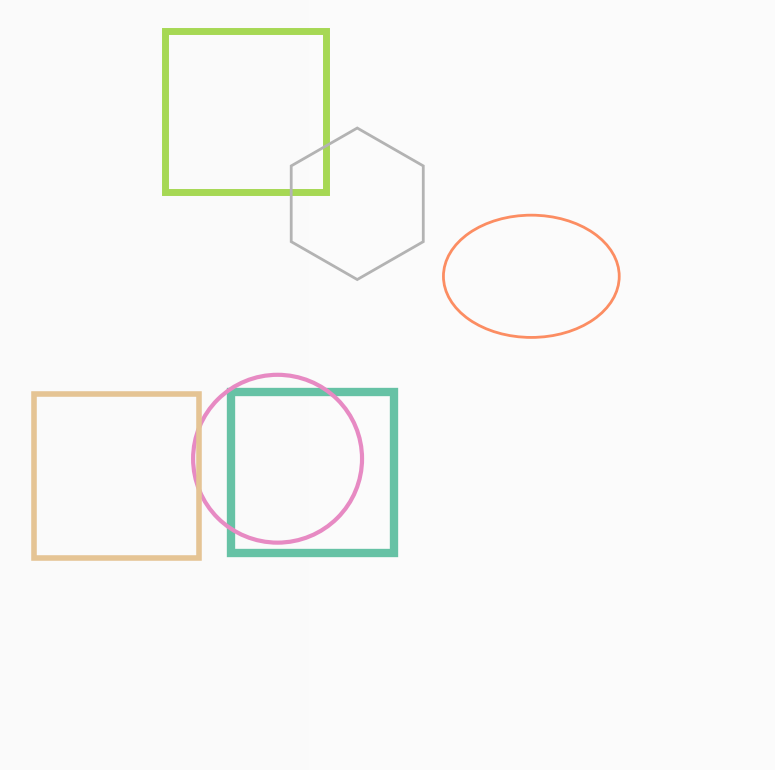[{"shape": "square", "thickness": 3, "radius": 0.52, "center": [0.403, 0.387]}, {"shape": "oval", "thickness": 1, "radius": 0.57, "center": [0.686, 0.641]}, {"shape": "circle", "thickness": 1.5, "radius": 0.54, "center": [0.358, 0.404]}, {"shape": "square", "thickness": 2.5, "radius": 0.52, "center": [0.317, 0.855]}, {"shape": "square", "thickness": 2, "radius": 0.53, "center": [0.15, 0.382]}, {"shape": "hexagon", "thickness": 1, "radius": 0.49, "center": [0.461, 0.735]}]